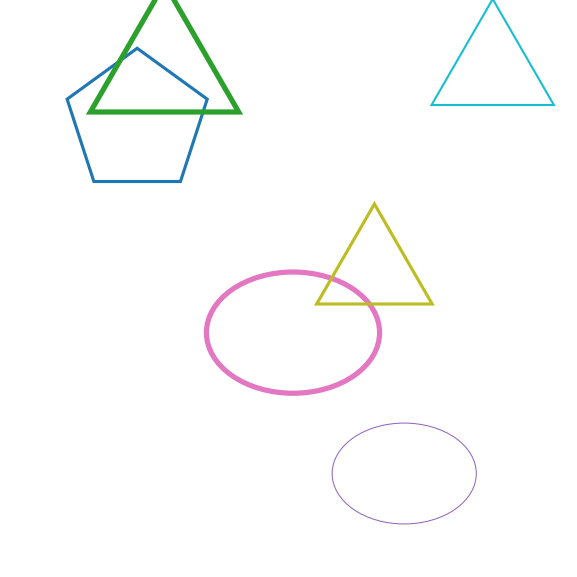[{"shape": "pentagon", "thickness": 1.5, "radius": 0.64, "center": [0.238, 0.788]}, {"shape": "triangle", "thickness": 2.5, "radius": 0.74, "center": [0.285, 0.879]}, {"shape": "oval", "thickness": 0.5, "radius": 0.62, "center": [0.7, 0.179]}, {"shape": "oval", "thickness": 2.5, "radius": 0.75, "center": [0.507, 0.423]}, {"shape": "triangle", "thickness": 1.5, "radius": 0.58, "center": [0.648, 0.53]}, {"shape": "triangle", "thickness": 1, "radius": 0.61, "center": [0.853, 0.878]}]